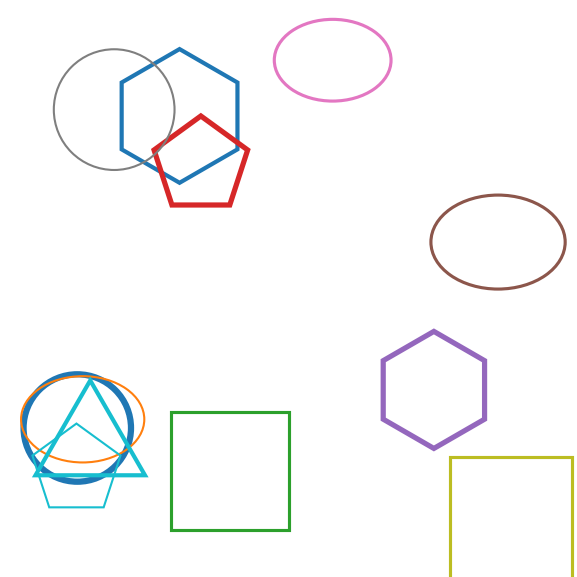[{"shape": "circle", "thickness": 3, "radius": 0.47, "center": [0.134, 0.258]}, {"shape": "hexagon", "thickness": 2, "radius": 0.58, "center": [0.311, 0.798]}, {"shape": "oval", "thickness": 1, "radius": 0.53, "center": [0.143, 0.273]}, {"shape": "square", "thickness": 1.5, "radius": 0.51, "center": [0.398, 0.183]}, {"shape": "pentagon", "thickness": 2.5, "radius": 0.43, "center": [0.348, 0.713]}, {"shape": "hexagon", "thickness": 2.5, "radius": 0.51, "center": [0.751, 0.324]}, {"shape": "oval", "thickness": 1.5, "radius": 0.58, "center": [0.862, 0.58]}, {"shape": "oval", "thickness": 1.5, "radius": 0.51, "center": [0.576, 0.895]}, {"shape": "circle", "thickness": 1, "radius": 0.52, "center": [0.198, 0.809]}, {"shape": "square", "thickness": 1.5, "radius": 0.53, "center": [0.885, 0.102]}, {"shape": "pentagon", "thickness": 1, "radius": 0.4, "center": [0.132, 0.185]}, {"shape": "triangle", "thickness": 2, "radius": 0.55, "center": [0.156, 0.231]}]